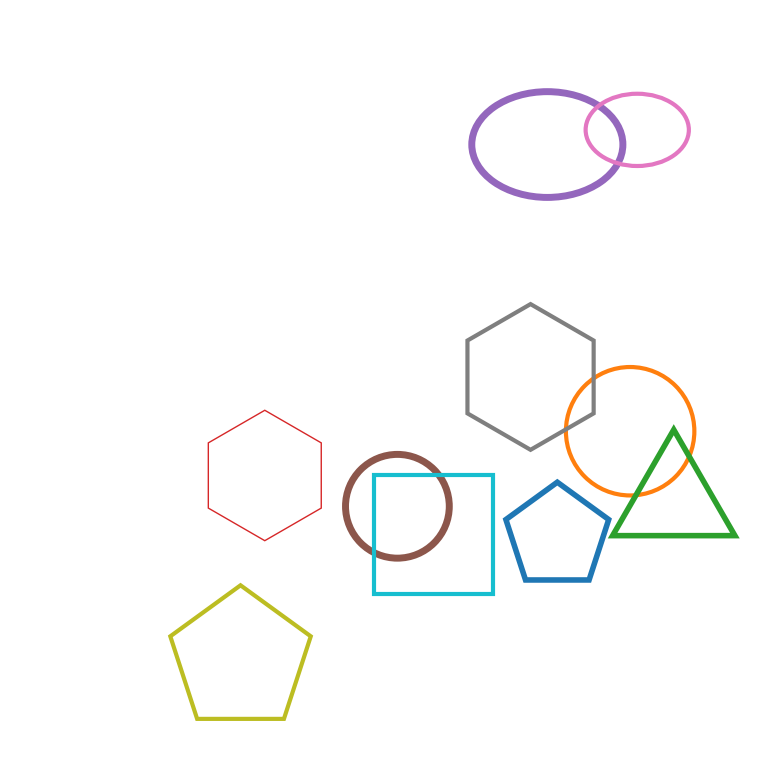[{"shape": "pentagon", "thickness": 2, "radius": 0.35, "center": [0.724, 0.304]}, {"shape": "circle", "thickness": 1.5, "radius": 0.42, "center": [0.818, 0.44]}, {"shape": "triangle", "thickness": 2, "radius": 0.46, "center": [0.875, 0.35]}, {"shape": "hexagon", "thickness": 0.5, "radius": 0.42, "center": [0.344, 0.382]}, {"shape": "oval", "thickness": 2.5, "radius": 0.49, "center": [0.711, 0.812]}, {"shape": "circle", "thickness": 2.5, "radius": 0.34, "center": [0.516, 0.343]}, {"shape": "oval", "thickness": 1.5, "radius": 0.34, "center": [0.828, 0.831]}, {"shape": "hexagon", "thickness": 1.5, "radius": 0.47, "center": [0.689, 0.51]}, {"shape": "pentagon", "thickness": 1.5, "radius": 0.48, "center": [0.312, 0.144]}, {"shape": "square", "thickness": 1.5, "radius": 0.39, "center": [0.563, 0.306]}]